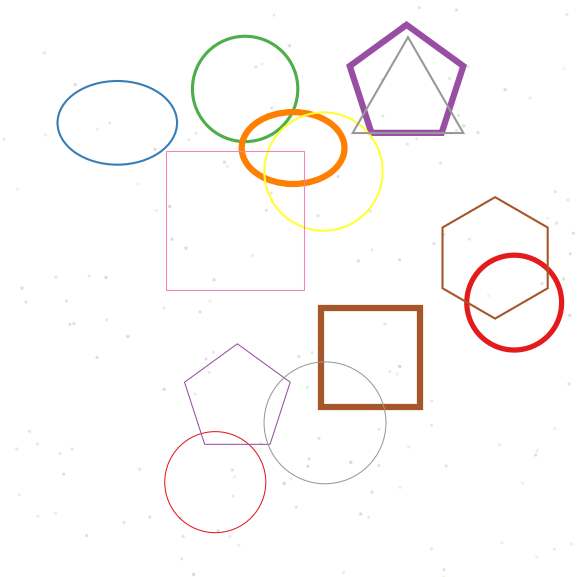[{"shape": "circle", "thickness": 2.5, "radius": 0.41, "center": [0.89, 0.475]}, {"shape": "circle", "thickness": 0.5, "radius": 0.44, "center": [0.373, 0.164]}, {"shape": "oval", "thickness": 1, "radius": 0.52, "center": [0.203, 0.786]}, {"shape": "circle", "thickness": 1.5, "radius": 0.46, "center": [0.424, 0.845]}, {"shape": "pentagon", "thickness": 3, "radius": 0.52, "center": [0.704, 0.853]}, {"shape": "pentagon", "thickness": 0.5, "radius": 0.48, "center": [0.411, 0.308]}, {"shape": "oval", "thickness": 3, "radius": 0.44, "center": [0.508, 0.743]}, {"shape": "circle", "thickness": 1, "radius": 0.51, "center": [0.56, 0.702]}, {"shape": "square", "thickness": 3, "radius": 0.43, "center": [0.642, 0.381]}, {"shape": "hexagon", "thickness": 1, "radius": 0.53, "center": [0.857, 0.553]}, {"shape": "square", "thickness": 0.5, "radius": 0.6, "center": [0.407, 0.618]}, {"shape": "triangle", "thickness": 1, "radius": 0.55, "center": [0.706, 0.824]}, {"shape": "circle", "thickness": 0.5, "radius": 0.53, "center": [0.563, 0.267]}]